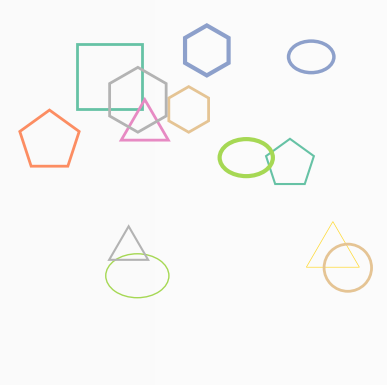[{"shape": "square", "thickness": 2, "radius": 0.42, "center": [0.283, 0.801]}, {"shape": "pentagon", "thickness": 1.5, "radius": 0.32, "center": [0.748, 0.575]}, {"shape": "pentagon", "thickness": 2, "radius": 0.4, "center": [0.128, 0.634]}, {"shape": "hexagon", "thickness": 3, "radius": 0.32, "center": [0.534, 0.869]}, {"shape": "oval", "thickness": 2.5, "radius": 0.29, "center": [0.803, 0.852]}, {"shape": "triangle", "thickness": 2, "radius": 0.35, "center": [0.374, 0.671]}, {"shape": "oval", "thickness": 1, "radius": 0.41, "center": [0.354, 0.284]}, {"shape": "oval", "thickness": 3, "radius": 0.34, "center": [0.635, 0.591]}, {"shape": "triangle", "thickness": 0.5, "radius": 0.4, "center": [0.859, 0.345]}, {"shape": "circle", "thickness": 2, "radius": 0.31, "center": [0.898, 0.305]}, {"shape": "hexagon", "thickness": 2, "radius": 0.3, "center": [0.487, 0.716]}, {"shape": "triangle", "thickness": 1.5, "radius": 0.29, "center": [0.332, 0.354]}, {"shape": "hexagon", "thickness": 2, "radius": 0.42, "center": [0.356, 0.741]}]